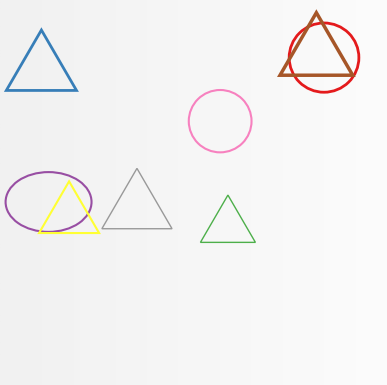[{"shape": "circle", "thickness": 2, "radius": 0.45, "center": [0.836, 0.85]}, {"shape": "triangle", "thickness": 2, "radius": 0.52, "center": [0.107, 0.817]}, {"shape": "triangle", "thickness": 1, "radius": 0.41, "center": [0.588, 0.411]}, {"shape": "oval", "thickness": 1.5, "radius": 0.55, "center": [0.125, 0.475]}, {"shape": "triangle", "thickness": 1.5, "radius": 0.45, "center": [0.178, 0.439]}, {"shape": "triangle", "thickness": 2.5, "radius": 0.54, "center": [0.816, 0.859]}, {"shape": "circle", "thickness": 1.5, "radius": 0.4, "center": [0.568, 0.685]}, {"shape": "triangle", "thickness": 1, "radius": 0.52, "center": [0.353, 0.458]}]